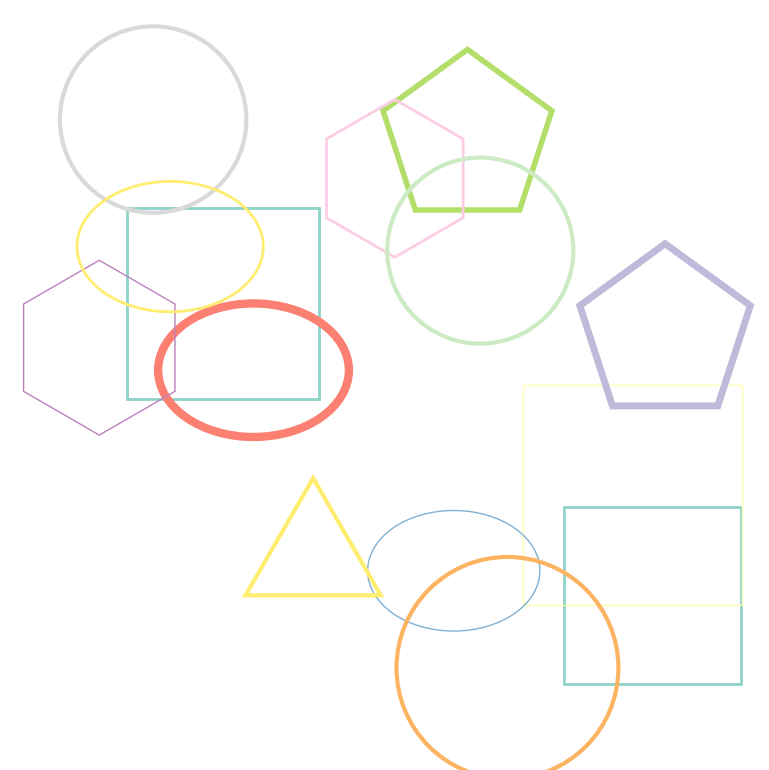[{"shape": "square", "thickness": 1, "radius": 0.62, "center": [0.289, 0.606]}, {"shape": "square", "thickness": 1, "radius": 0.58, "center": [0.847, 0.227]}, {"shape": "square", "thickness": 0.5, "radius": 0.71, "center": [0.822, 0.357]}, {"shape": "pentagon", "thickness": 2.5, "radius": 0.58, "center": [0.864, 0.567]}, {"shape": "oval", "thickness": 3, "radius": 0.62, "center": [0.329, 0.519]}, {"shape": "oval", "thickness": 0.5, "radius": 0.56, "center": [0.589, 0.259]}, {"shape": "circle", "thickness": 1.5, "radius": 0.72, "center": [0.659, 0.133]}, {"shape": "pentagon", "thickness": 2, "radius": 0.58, "center": [0.607, 0.82]}, {"shape": "hexagon", "thickness": 1, "radius": 0.51, "center": [0.513, 0.768]}, {"shape": "circle", "thickness": 1.5, "radius": 0.61, "center": [0.199, 0.845]}, {"shape": "hexagon", "thickness": 0.5, "radius": 0.57, "center": [0.129, 0.548]}, {"shape": "circle", "thickness": 1.5, "radius": 0.6, "center": [0.624, 0.675]}, {"shape": "oval", "thickness": 1, "radius": 0.6, "center": [0.221, 0.68]}, {"shape": "triangle", "thickness": 1.5, "radius": 0.51, "center": [0.407, 0.278]}]